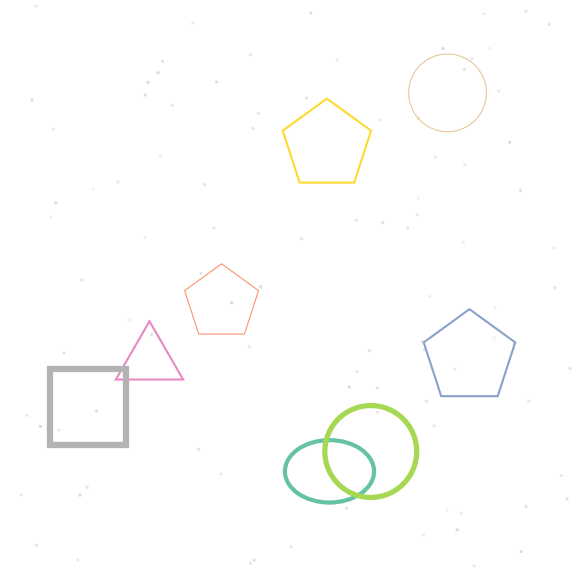[{"shape": "oval", "thickness": 2, "radius": 0.39, "center": [0.571, 0.183]}, {"shape": "pentagon", "thickness": 0.5, "radius": 0.34, "center": [0.384, 0.475]}, {"shape": "pentagon", "thickness": 1, "radius": 0.42, "center": [0.813, 0.38]}, {"shape": "triangle", "thickness": 1, "radius": 0.34, "center": [0.259, 0.376]}, {"shape": "circle", "thickness": 2.5, "radius": 0.4, "center": [0.642, 0.217]}, {"shape": "pentagon", "thickness": 1, "radius": 0.4, "center": [0.566, 0.748]}, {"shape": "circle", "thickness": 0.5, "radius": 0.34, "center": [0.775, 0.838]}, {"shape": "square", "thickness": 3, "radius": 0.33, "center": [0.152, 0.294]}]